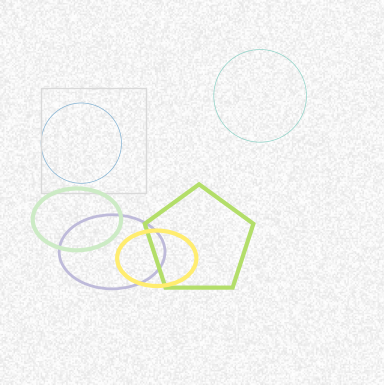[{"shape": "circle", "thickness": 0.5, "radius": 0.6, "center": [0.676, 0.751]}, {"shape": "oval", "thickness": 2, "radius": 0.69, "center": [0.291, 0.346]}, {"shape": "circle", "thickness": 0.5, "radius": 0.52, "center": [0.211, 0.628]}, {"shape": "pentagon", "thickness": 3, "radius": 0.74, "center": [0.517, 0.373]}, {"shape": "square", "thickness": 1, "radius": 0.68, "center": [0.243, 0.635]}, {"shape": "oval", "thickness": 3, "radius": 0.57, "center": [0.2, 0.43]}, {"shape": "oval", "thickness": 3, "radius": 0.51, "center": [0.407, 0.329]}]